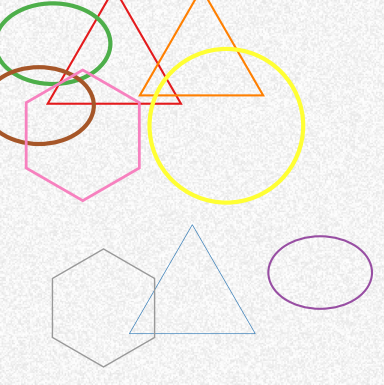[{"shape": "triangle", "thickness": 1.5, "radius": 1.0, "center": [0.297, 0.831]}, {"shape": "triangle", "thickness": 0.5, "radius": 0.94, "center": [0.5, 0.228]}, {"shape": "oval", "thickness": 3, "radius": 0.75, "center": [0.137, 0.887]}, {"shape": "oval", "thickness": 1.5, "radius": 0.67, "center": [0.832, 0.292]}, {"shape": "triangle", "thickness": 1.5, "radius": 0.92, "center": [0.523, 0.845]}, {"shape": "circle", "thickness": 3, "radius": 1.0, "center": [0.588, 0.673]}, {"shape": "oval", "thickness": 3, "radius": 0.71, "center": [0.101, 0.726]}, {"shape": "hexagon", "thickness": 2, "radius": 0.85, "center": [0.215, 0.648]}, {"shape": "hexagon", "thickness": 1, "radius": 0.77, "center": [0.269, 0.2]}]